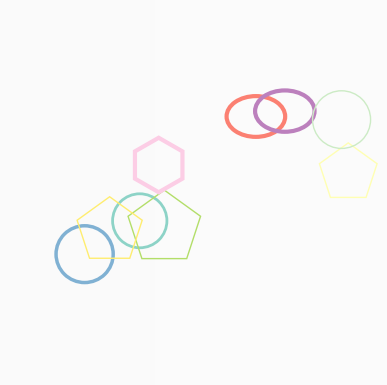[{"shape": "circle", "thickness": 2, "radius": 0.35, "center": [0.361, 0.427]}, {"shape": "pentagon", "thickness": 1, "radius": 0.39, "center": [0.899, 0.551]}, {"shape": "oval", "thickness": 3, "radius": 0.38, "center": [0.66, 0.697]}, {"shape": "circle", "thickness": 2.5, "radius": 0.37, "center": [0.218, 0.34]}, {"shape": "pentagon", "thickness": 1, "radius": 0.49, "center": [0.424, 0.408]}, {"shape": "hexagon", "thickness": 3, "radius": 0.35, "center": [0.41, 0.571]}, {"shape": "oval", "thickness": 3, "radius": 0.38, "center": [0.735, 0.711]}, {"shape": "circle", "thickness": 1, "radius": 0.37, "center": [0.881, 0.689]}, {"shape": "pentagon", "thickness": 1, "radius": 0.44, "center": [0.283, 0.401]}]